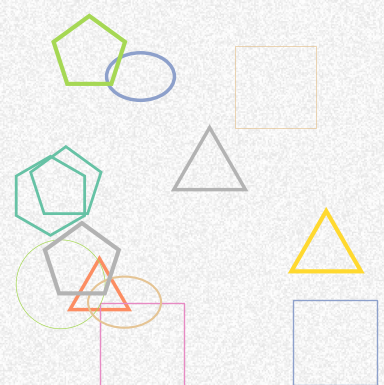[{"shape": "pentagon", "thickness": 2, "radius": 0.48, "center": [0.171, 0.523]}, {"shape": "hexagon", "thickness": 2, "radius": 0.51, "center": [0.131, 0.491]}, {"shape": "triangle", "thickness": 2.5, "radius": 0.44, "center": [0.258, 0.24]}, {"shape": "square", "thickness": 1, "radius": 0.55, "center": [0.87, 0.11]}, {"shape": "oval", "thickness": 2.5, "radius": 0.44, "center": [0.365, 0.801]}, {"shape": "square", "thickness": 1, "radius": 0.54, "center": [0.369, 0.105]}, {"shape": "circle", "thickness": 0.5, "radius": 0.58, "center": [0.158, 0.262]}, {"shape": "pentagon", "thickness": 3, "radius": 0.49, "center": [0.232, 0.861]}, {"shape": "triangle", "thickness": 3, "radius": 0.52, "center": [0.847, 0.347]}, {"shape": "oval", "thickness": 1.5, "radius": 0.47, "center": [0.324, 0.215]}, {"shape": "square", "thickness": 0.5, "radius": 0.53, "center": [0.715, 0.774]}, {"shape": "triangle", "thickness": 2.5, "radius": 0.54, "center": [0.544, 0.561]}, {"shape": "pentagon", "thickness": 3, "radius": 0.5, "center": [0.213, 0.32]}]